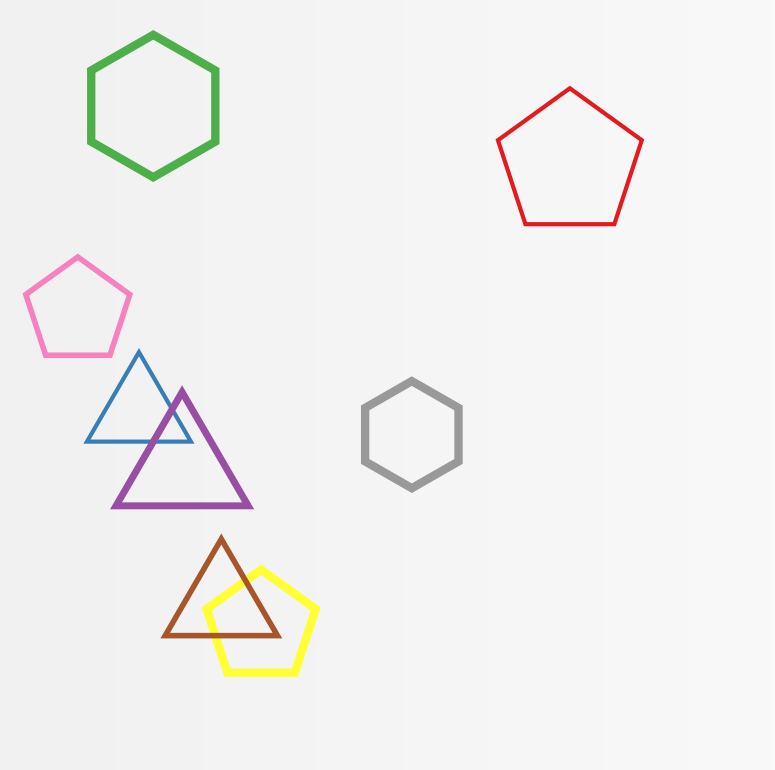[{"shape": "pentagon", "thickness": 1.5, "radius": 0.49, "center": [0.735, 0.788]}, {"shape": "triangle", "thickness": 1.5, "radius": 0.39, "center": [0.179, 0.465]}, {"shape": "hexagon", "thickness": 3, "radius": 0.46, "center": [0.198, 0.862]}, {"shape": "triangle", "thickness": 2.5, "radius": 0.49, "center": [0.235, 0.392]}, {"shape": "pentagon", "thickness": 3, "radius": 0.37, "center": [0.337, 0.186]}, {"shape": "triangle", "thickness": 2, "radius": 0.42, "center": [0.286, 0.216]}, {"shape": "pentagon", "thickness": 2, "radius": 0.35, "center": [0.1, 0.596]}, {"shape": "hexagon", "thickness": 3, "radius": 0.35, "center": [0.531, 0.436]}]